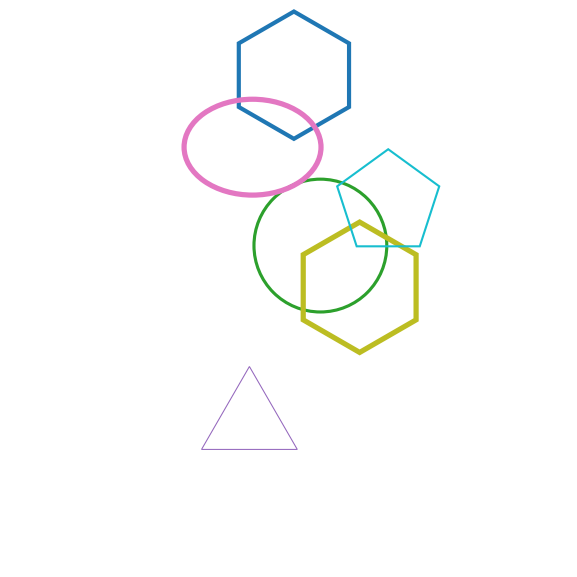[{"shape": "hexagon", "thickness": 2, "radius": 0.55, "center": [0.509, 0.869]}, {"shape": "circle", "thickness": 1.5, "radius": 0.57, "center": [0.555, 0.574]}, {"shape": "triangle", "thickness": 0.5, "radius": 0.48, "center": [0.432, 0.269]}, {"shape": "oval", "thickness": 2.5, "radius": 0.59, "center": [0.437, 0.744]}, {"shape": "hexagon", "thickness": 2.5, "radius": 0.56, "center": [0.623, 0.502]}, {"shape": "pentagon", "thickness": 1, "radius": 0.46, "center": [0.672, 0.648]}]